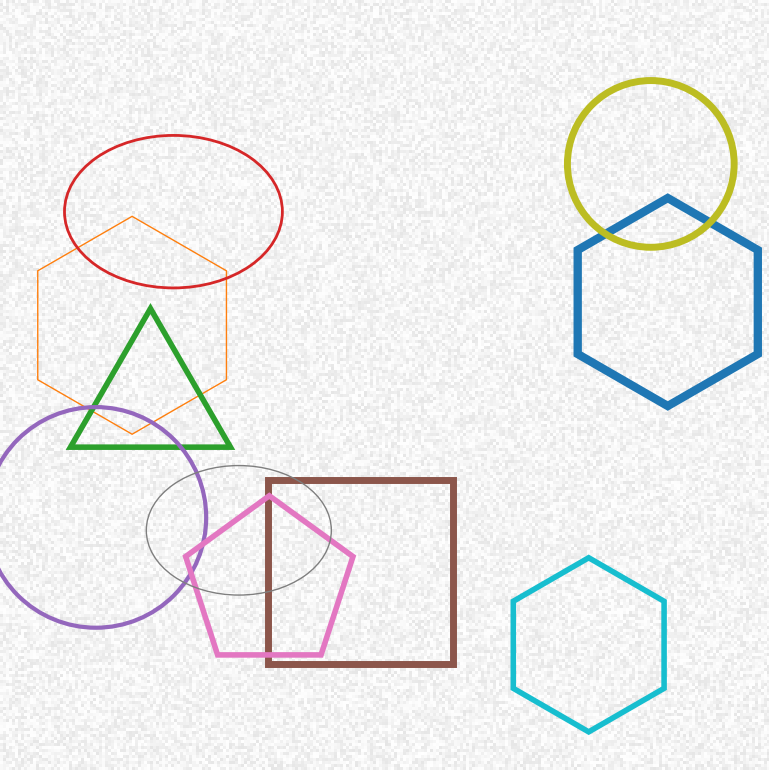[{"shape": "hexagon", "thickness": 3, "radius": 0.68, "center": [0.867, 0.608]}, {"shape": "hexagon", "thickness": 0.5, "radius": 0.71, "center": [0.172, 0.578]}, {"shape": "triangle", "thickness": 2, "radius": 0.6, "center": [0.195, 0.479]}, {"shape": "oval", "thickness": 1, "radius": 0.71, "center": [0.225, 0.725]}, {"shape": "circle", "thickness": 1.5, "radius": 0.72, "center": [0.125, 0.328]}, {"shape": "square", "thickness": 2.5, "radius": 0.6, "center": [0.468, 0.257]}, {"shape": "pentagon", "thickness": 2, "radius": 0.57, "center": [0.35, 0.242]}, {"shape": "oval", "thickness": 0.5, "radius": 0.6, "center": [0.31, 0.311]}, {"shape": "circle", "thickness": 2.5, "radius": 0.54, "center": [0.845, 0.787]}, {"shape": "hexagon", "thickness": 2, "radius": 0.57, "center": [0.765, 0.163]}]